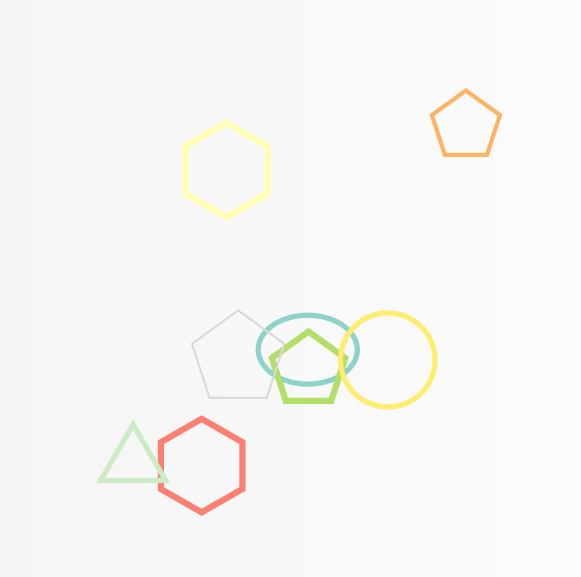[{"shape": "oval", "thickness": 2.5, "radius": 0.43, "center": [0.53, 0.394]}, {"shape": "hexagon", "thickness": 3, "radius": 0.41, "center": [0.389, 0.705]}, {"shape": "hexagon", "thickness": 3, "radius": 0.4, "center": [0.347, 0.193]}, {"shape": "pentagon", "thickness": 2, "radius": 0.31, "center": [0.802, 0.781]}, {"shape": "pentagon", "thickness": 3, "radius": 0.33, "center": [0.531, 0.359]}, {"shape": "pentagon", "thickness": 1, "radius": 0.42, "center": [0.41, 0.378]}, {"shape": "triangle", "thickness": 2.5, "radius": 0.32, "center": [0.229, 0.199]}, {"shape": "circle", "thickness": 2.5, "radius": 0.41, "center": [0.667, 0.376]}]